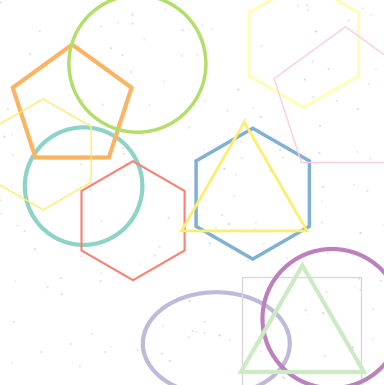[{"shape": "circle", "thickness": 3, "radius": 0.76, "center": [0.217, 0.517]}, {"shape": "hexagon", "thickness": 2, "radius": 0.82, "center": [0.789, 0.885]}, {"shape": "oval", "thickness": 3, "radius": 0.95, "center": [0.562, 0.107]}, {"shape": "hexagon", "thickness": 1.5, "radius": 0.77, "center": [0.346, 0.427]}, {"shape": "hexagon", "thickness": 2.5, "radius": 0.85, "center": [0.656, 0.497]}, {"shape": "pentagon", "thickness": 3, "radius": 0.81, "center": [0.187, 0.722]}, {"shape": "circle", "thickness": 2.5, "radius": 0.89, "center": [0.357, 0.834]}, {"shape": "pentagon", "thickness": 1, "radius": 0.97, "center": [0.897, 0.736]}, {"shape": "square", "thickness": 1, "radius": 0.77, "center": [0.784, 0.126]}, {"shape": "circle", "thickness": 3, "radius": 0.9, "center": [0.863, 0.173]}, {"shape": "triangle", "thickness": 3, "radius": 0.92, "center": [0.785, 0.126]}, {"shape": "hexagon", "thickness": 1, "radius": 0.72, "center": [0.112, 0.599]}, {"shape": "triangle", "thickness": 2, "radius": 0.94, "center": [0.634, 0.494]}]